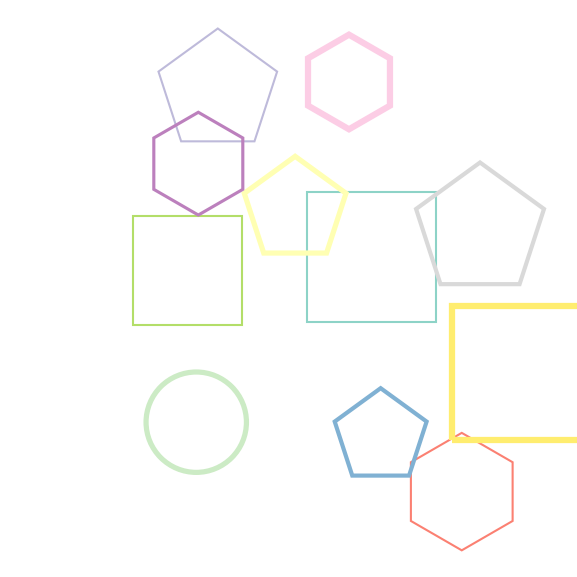[{"shape": "square", "thickness": 1, "radius": 0.56, "center": [0.643, 0.554]}, {"shape": "pentagon", "thickness": 2.5, "radius": 0.46, "center": [0.511, 0.636]}, {"shape": "pentagon", "thickness": 1, "radius": 0.54, "center": [0.377, 0.842]}, {"shape": "hexagon", "thickness": 1, "radius": 0.51, "center": [0.8, 0.148]}, {"shape": "pentagon", "thickness": 2, "radius": 0.42, "center": [0.659, 0.243]}, {"shape": "square", "thickness": 1, "radius": 0.47, "center": [0.325, 0.531]}, {"shape": "hexagon", "thickness": 3, "radius": 0.41, "center": [0.604, 0.857]}, {"shape": "pentagon", "thickness": 2, "radius": 0.58, "center": [0.831, 0.601]}, {"shape": "hexagon", "thickness": 1.5, "radius": 0.44, "center": [0.343, 0.716]}, {"shape": "circle", "thickness": 2.5, "radius": 0.43, "center": [0.34, 0.268]}, {"shape": "square", "thickness": 3, "radius": 0.58, "center": [0.899, 0.353]}]